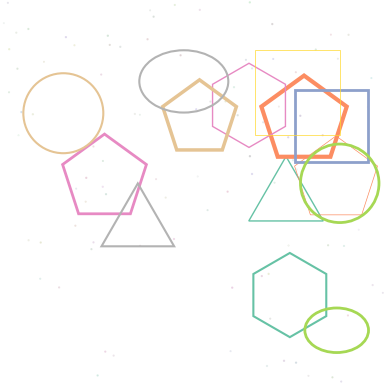[{"shape": "hexagon", "thickness": 1.5, "radius": 0.55, "center": [0.753, 0.234]}, {"shape": "triangle", "thickness": 1, "radius": 0.56, "center": [0.743, 0.482]}, {"shape": "pentagon", "thickness": 0.5, "radius": 0.57, "center": [0.873, 0.534]}, {"shape": "pentagon", "thickness": 3, "radius": 0.58, "center": [0.79, 0.687]}, {"shape": "square", "thickness": 2, "radius": 0.47, "center": [0.861, 0.673]}, {"shape": "pentagon", "thickness": 2, "radius": 0.57, "center": [0.271, 0.537]}, {"shape": "hexagon", "thickness": 1, "radius": 0.55, "center": [0.647, 0.726]}, {"shape": "circle", "thickness": 2, "radius": 0.51, "center": [0.882, 0.524]}, {"shape": "oval", "thickness": 2, "radius": 0.41, "center": [0.875, 0.142]}, {"shape": "square", "thickness": 0.5, "radius": 0.55, "center": [0.773, 0.761]}, {"shape": "circle", "thickness": 1.5, "radius": 0.52, "center": [0.164, 0.706]}, {"shape": "pentagon", "thickness": 2.5, "radius": 0.5, "center": [0.518, 0.692]}, {"shape": "oval", "thickness": 1.5, "radius": 0.58, "center": [0.477, 0.789]}, {"shape": "triangle", "thickness": 1.5, "radius": 0.54, "center": [0.358, 0.415]}]